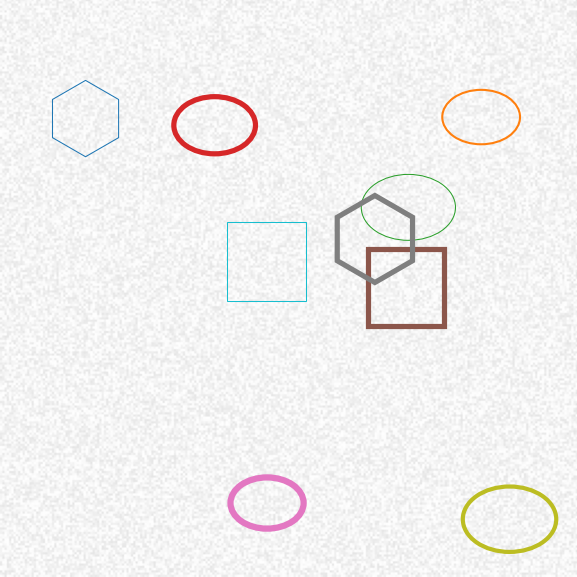[{"shape": "hexagon", "thickness": 0.5, "radius": 0.33, "center": [0.148, 0.794]}, {"shape": "oval", "thickness": 1, "radius": 0.34, "center": [0.833, 0.796]}, {"shape": "oval", "thickness": 0.5, "radius": 0.41, "center": [0.707, 0.64]}, {"shape": "oval", "thickness": 2.5, "radius": 0.35, "center": [0.372, 0.782]}, {"shape": "square", "thickness": 2.5, "radius": 0.33, "center": [0.703, 0.501]}, {"shape": "oval", "thickness": 3, "radius": 0.32, "center": [0.462, 0.128]}, {"shape": "hexagon", "thickness": 2.5, "radius": 0.38, "center": [0.649, 0.585]}, {"shape": "oval", "thickness": 2, "radius": 0.4, "center": [0.882, 0.1]}, {"shape": "square", "thickness": 0.5, "radius": 0.34, "center": [0.461, 0.547]}]